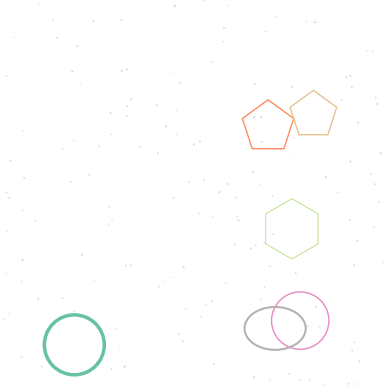[{"shape": "circle", "thickness": 2.5, "radius": 0.39, "center": [0.193, 0.104]}, {"shape": "pentagon", "thickness": 1, "radius": 0.35, "center": [0.696, 0.671]}, {"shape": "circle", "thickness": 1, "radius": 0.37, "center": [0.78, 0.167]}, {"shape": "hexagon", "thickness": 0.5, "radius": 0.39, "center": [0.758, 0.406]}, {"shape": "pentagon", "thickness": 1, "radius": 0.32, "center": [0.814, 0.702]}, {"shape": "oval", "thickness": 1.5, "radius": 0.4, "center": [0.715, 0.147]}]